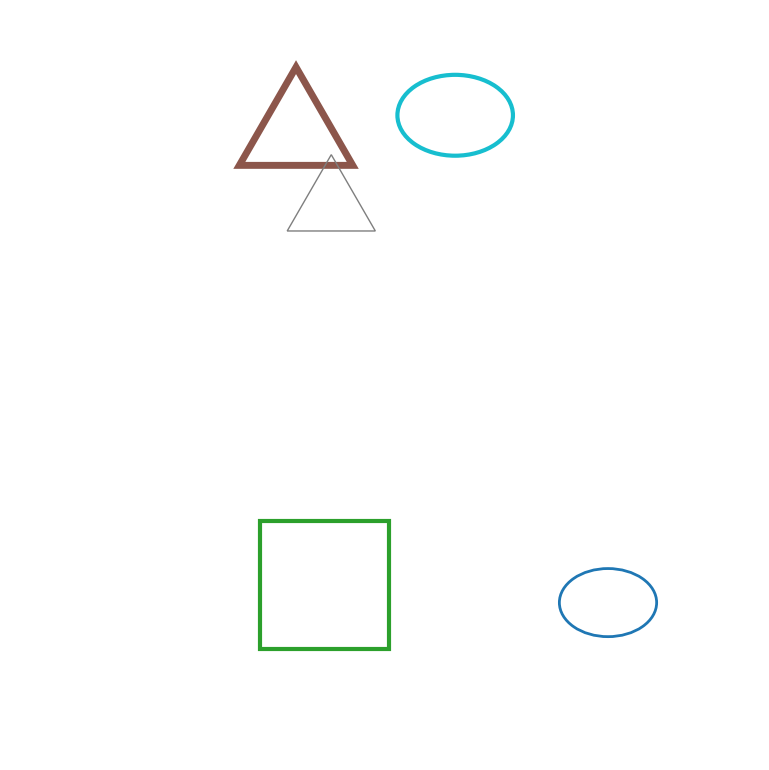[{"shape": "oval", "thickness": 1, "radius": 0.32, "center": [0.79, 0.217]}, {"shape": "square", "thickness": 1.5, "radius": 0.42, "center": [0.421, 0.24]}, {"shape": "triangle", "thickness": 2.5, "radius": 0.43, "center": [0.384, 0.828]}, {"shape": "triangle", "thickness": 0.5, "radius": 0.33, "center": [0.43, 0.733]}, {"shape": "oval", "thickness": 1.5, "radius": 0.38, "center": [0.591, 0.85]}]